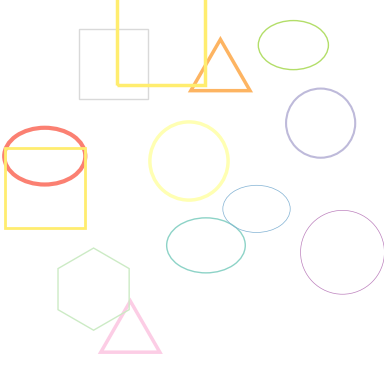[{"shape": "oval", "thickness": 1, "radius": 0.51, "center": [0.535, 0.363]}, {"shape": "circle", "thickness": 2.5, "radius": 0.51, "center": [0.491, 0.582]}, {"shape": "circle", "thickness": 1.5, "radius": 0.45, "center": [0.833, 0.68]}, {"shape": "oval", "thickness": 3, "radius": 0.53, "center": [0.116, 0.594]}, {"shape": "oval", "thickness": 0.5, "radius": 0.44, "center": [0.666, 0.457]}, {"shape": "triangle", "thickness": 2.5, "radius": 0.44, "center": [0.573, 0.809]}, {"shape": "oval", "thickness": 1, "radius": 0.46, "center": [0.762, 0.883]}, {"shape": "triangle", "thickness": 2.5, "radius": 0.44, "center": [0.338, 0.129]}, {"shape": "square", "thickness": 1, "radius": 0.45, "center": [0.295, 0.834]}, {"shape": "circle", "thickness": 0.5, "radius": 0.54, "center": [0.89, 0.345]}, {"shape": "hexagon", "thickness": 1, "radius": 0.53, "center": [0.243, 0.249]}, {"shape": "square", "thickness": 2.5, "radius": 0.57, "center": [0.419, 0.894]}, {"shape": "square", "thickness": 2, "radius": 0.52, "center": [0.116, 0.512]}]